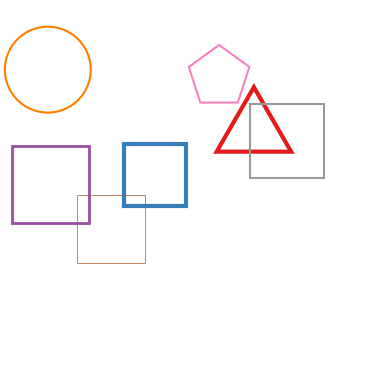[{"shape": "triangle", "thickness": 3, "radius": 0.56, "center": [0.659, 0.662]}, {"shape": "square", "thickness": 3, "radius": 0.4, "center": [0.403, 0.545]}, {"shape": "square", "thickness": 2, "radius": 0.5, "center": [0.132, 0.52]}, {"shape": "circle", "thickness": 1.5, "radius": 0.56, "center": [0.124, 0.819]}, {"shape": "square", "thickness": 0.5, "radius": 0.44, "center": [0.288, 0.406]}, {"shape": "pentagon", "thickness": 1.5, "radius": 0.41, "center": [0.569, 0.8]}, {"shape": "square", "thickness": 1.5, "radius": 0.48, "center": [0.746, 0.634]}]